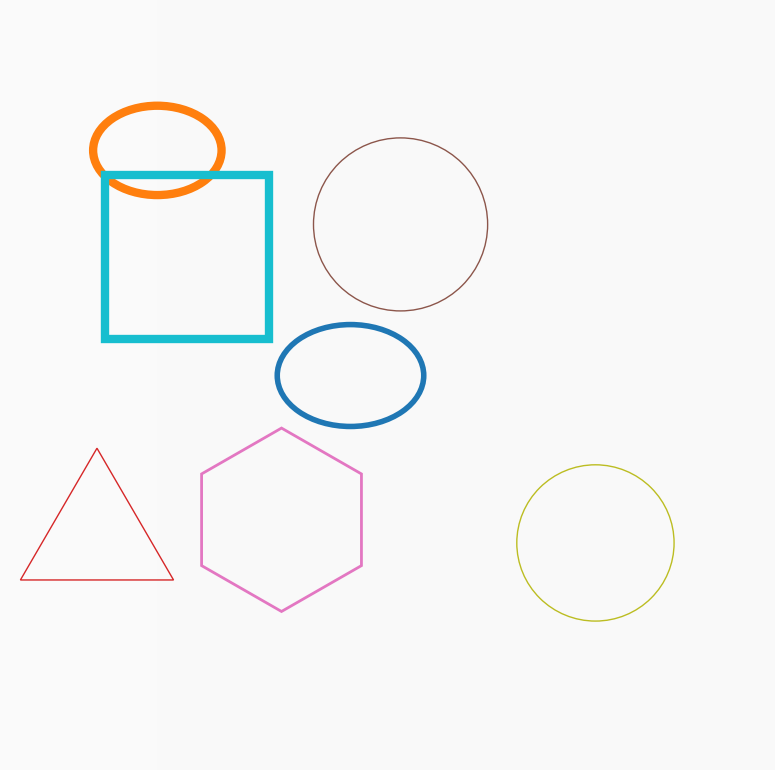[{"shape": "oval", "thickness": 2, "radius": 0.47, "center": [0.452, 0.512]}, {"shape": "oval", "thickness": 3, "radius": 0.41, "center": [0.203, 0.805]}, {"shape": "triangle", "thickness": 0.5, "radius": 0.57, "center": [0.125, 0.304]}, {"shape": "circle", "thickness": 0.5, "radius": 0.56, "center": [0.517, 0.709]}, {"shape": "hexagon", "thickness": 1, "radius": 0.6, "center": [0.363, 0.325]}, {"shape": "circle", "thickness": 0.5, "radius": 0.51, "center": [0.768, 0.295]}, {"shape": "square", "thickness": 3, "radius": 0.53, "center": [0.241, 0.666]}]